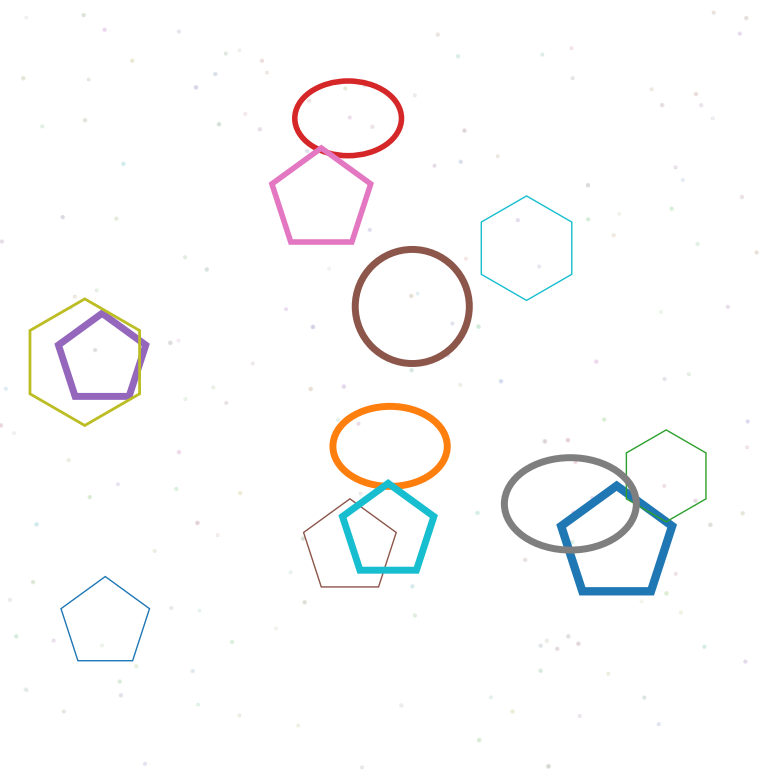[{"shape": "pentagon", "thickness": 3, "radius": 0.38, "center": [0.801, 0.293]}, {"shape": "pentagon", "thickness": 0.5, "radius": 0.3, "center": [0.137, 0.191]}, {"shape": "oval", "thickness": 2.5, "radius": 0.37, "center": [0.507, 0.42]}, {"shape": "hexagon", "thickness": 0.5, "radius": 0.3, "center": [0.865, 0.382]}, {"shape": "oval", "thickness": 2, "radius": 0.35, "center": [0.452, 0.846]}, {"shape": "pentagon", "thickness": 2.5, "radius": 0.3, "center": [0.133, 0.533]}, {"shape": "circle", "thickness": 2.5, "radius": 0.37, "center": [0.535, 0.602]}, {"shape": "pentagon", "thickness": 0.5, "radius": 0.32, "center": [0.454, 0.289]}, {"shape": "pentagon", "thickness": 2, "radius": 0.34, "center": [0.417, 0.74]}, {"shape": "oval", "thickness": 2.5, "radius": 0.43, "center": [0.741, 0.346]}, {"shape": "hexagon", "thickness": 1, "radius": 0.41, "center": [0.11, 0.53]}, {"shape": "pentagon", "thickness": 2.5, "radius": 0.31, "center": [0.504, 0.31]}, {"shape": "hexagon", "thickness": 0.5, "radius": 0.34, "center": [0.684, 0.678]}]